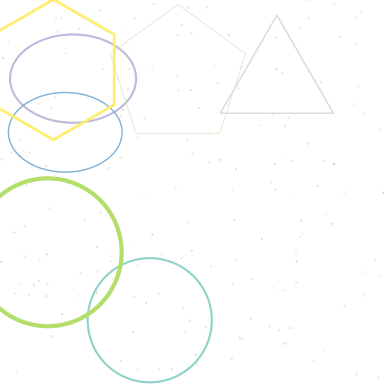[{"shape": "circle", "thickness": 1.5, "radius": 0.81, "center": [0.389, 0.168]}, {"shape": "oval", "thickness": 1.5, "radius": 0.82, "center": [0.19, 0.796]}, {"shape": "oval", "thickness": 1, "radius": 0.74, "center": [0.169, 0.656]}, {"shape": "circle", "thickness": 3, "radius": 0.96, "center": [0.124, 0.345]}, {"shape": "triangle", "thickness": 1, "radius": 0.85, "center": [0.719, 0.791]}, {"shape": "pentagon", "thickness": 0.5, "radius": 0.93, "center": [0.462, 0.803]}, {"shape": "hexagon", "thickness": 2, "radius": 0.91, "center": [0.139, 0.819]}]